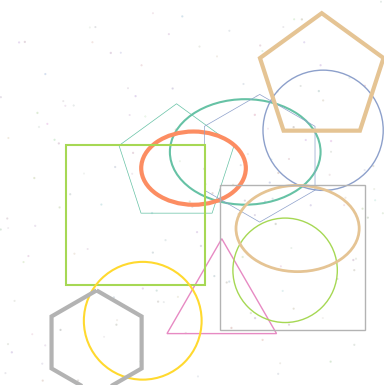[{"shape": "pentagon", "thickness": 0.5, "radius": 0.79, "center": [0.459, 0.573]}, {"shape": "oval", "thickness": 1.5, "radius": 0.98, "center": [0.637, 0.605]}, {"shape": "oval", "thickness": 3, "radius": 0.68, "center": [0.503, 0.563]}, {"shape": "hexagon", "thickness": 0.5, "radius": 0.83, "center": [0.675, 0.589]}, {"shape": "circle", "thickness": 1, "radius": 0.78, "center": [0.839, 0.662]}, {"shape": "triangle", "thickness": 1, "radius": 0.82, "center": [0.576, 0.216]}, {"shape": "circle", "thickness": 1, "radius": 0.68, "center": [0.741, 0.298]}, {"shape": "square", "thickness": 1.5, "radius": 0.91, "center": [0.352, 0.442]}, {"shape": "circle", "thickness": 1.5, "radius": 0.76, "center": [0.371, 0.167]}, {"shape": "pentagon", "thickness": 3, "radius": 0.84, "center": [0.836, 0.797]}, {"shape": "oval", "thickness": 2, "radius": 0.8, "center": [0.773, 0.406]}, {"shape": "square", "thickness": 1, "radius": 0.94, "center": [0.76, 0.332]}, {"shape": "hexagon", "thickness": 3, "radius": 0.68, "center": [0.251, 0.111]}]